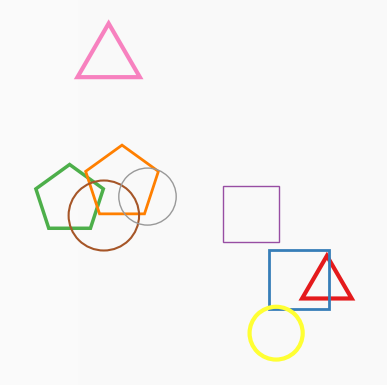[{"shape": "triangle", "thickness": 3, "radius": 0.37, "center": [0.844, 0.262]}, {"shape": "square", "thickness": 2, "radius": 0.39, "center": [0.771, 0.274]}, {"shape": "pentagon", "thickness": 2.5, "radius": 0.46, "center": [0.18, 0.481]}, {"shape": "square", "thickness": 1, "radius": 0.36, "center": [0.647, 0.443]}, {"shape": "pentagon", "thickness": 2, "radius": 0.49, "center": [0.315, 0.524]}, {"shape": "circle", "thickness": 3, "radius": 0.34, "center": [0.713, 0.135]}, {"shape": "circle", "thickness": 1.5, "radius": 0.45, "center": [0.268, 0.44]}, {"shape": "triangle", "thickness": 3, "radius": 0.46, "center": [0.28, 0.846]}, {"shape": "circle", "thickness": 1, "radius": 0.37, "center": [0.381, 0.489]}]